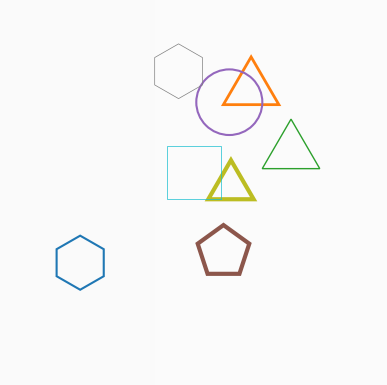[{"shape": "hexagon", "thickness": 1.5, "radius": 0.35, "center": [0.207, 0.318]}, {"shape": "triangle", "thickness": 2, "radius": 0.41, "center": [0.648, 0.77]}, {"shape": "triangle", "thickness": 1, "radius": 0.43, "center": [0.751, 0.605]}, {"shape": "circle", "thickness": 1.5, "radius": 0.43, "center": [0.592, 0.735]}, {"shape": "pentagon", "thickness": 3, "radius": 0.35, "center": [0.577, 0.345]}, {"shape": "hexagon", "thickness": 0.5, "radius": 0.36, "center": [0.461, 0.815]}, {"shape": "triangle", "thickness": 3, "radius": 0.34, "center": [0.596, 0.516]}, {"shape": "square", "thickness": 0.5, "radius": 0.35, "center": [0.5, 0.552]}]